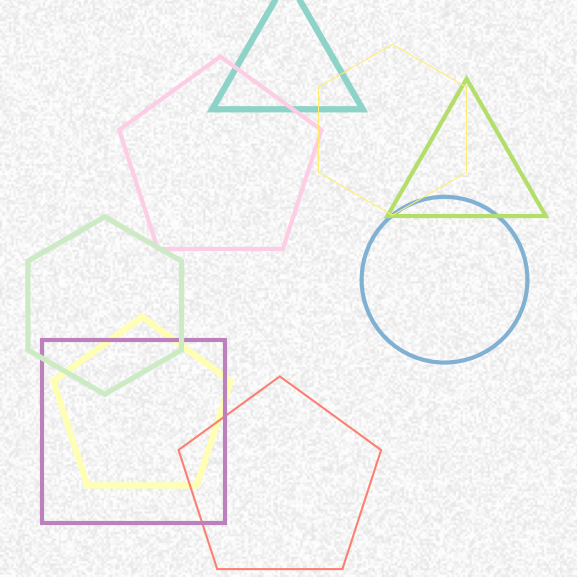[{"shape": "triangle", "thickness": 3, "radius": 0.75, "center": [0.498, 0.885]}, {"shape": "pentagon", "thickness": 3, "radius": 0.81, "center": [0.246, 0.289]}, {"shape": "pentagon", "thickness": 1, "radius": 0.92, "center": [0.485, 0.163]}, {"shape": "circle", "thickness": 2, "radius": 0.72, "center": [0.77, 0.515]}, {"shape": "triangle", "thickness": 2, "radius": 0.79, "center": [0.808, 0.704]}, {"shape": "pentagon", "thickness": 2, "radius": 0.92, "center": [0.381, 0.717]}, {"shape": "square", "thickness": 2, "radius": 0.79, "center": [0.231, 0.252]}, {"shape": "hexagon", "thickness": 2.5, "radius": 0.77, "center": [0.181, 0.47]}, {"shape": "hexagon", "thickness": 0.5, "radius": 0.74, "center": [0.68, 0.774]}]